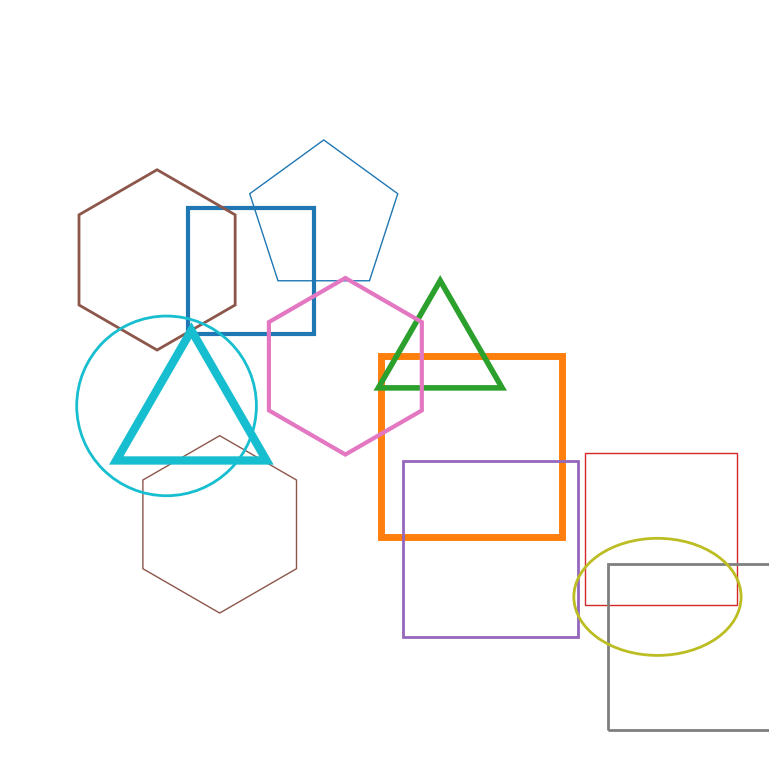[{"shape": "pentagon", "thickness": 0.5, "radius": 0.51, "center": [0.42, 0.717]}, {"shape": "square", "thickness": 1.5, "radius": 0.41, "center": [0.326, 0.649]}, {"shape": "square", "thickness": 2.5, "radius": 0.59, "center": [0.613, 0.421]}, {"shape": "triangle", "thickness": 2, "radius": 0.46, "center": [0.572, 0.543]}, {"shape": "square", "thickness": 0.5, "radius": 0.49, "center": [0.858, 0.312]}, {"shape": "square", "thickness": 1, "radius": 0.57, "center": [0.637, 0.287]}, {"shape": "hexagon", "thickness": 1, "radius": 0.59, "center": [0.204, 0.662]}, {"shape": "hexagon", "thickness": 0.5, "radius": 0.58, "center": [0.285, 0.319]}, {"shape": "hexagon", "thickness": 1.5, "radius": 0.57, "center": [0.449, 0.524]}, {"shape": "square", "thickness": 1, "radius": 0.54, "center": [0.898, 0.16]}, {"shape": "oval", "thickness": 1, "radius": 0.54, "center": [0.854, 0.225]}, {"shape": "triangle", "thickness": 3, "radius": 0.56, "center": [0.249, 0.458]}, {"shape": "circle", "thickness": 1, "radius": 0.58, "center": [0.216, 0.473]}]